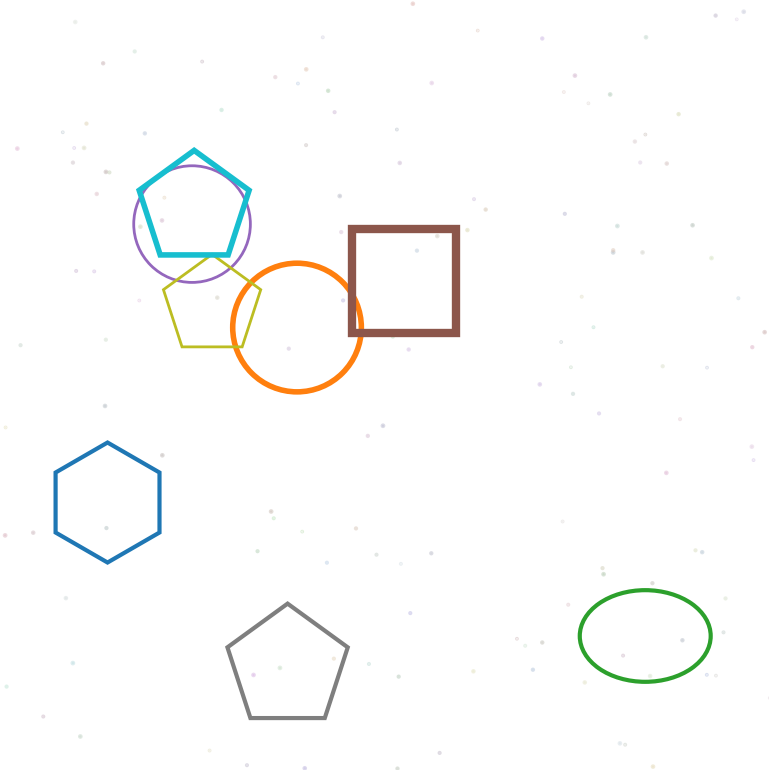[{"shape": "hexagon", "thickness": 1.5, "radius": 0.39, "center": [0.14, 0.347]}, {"shape": "circle", "thickness": 2, "radius": 0.42, "center": [0.386, 0.575]}, {"shape": "oval", "thickness": 1.5, "radius": 0.43, "center": [0.838, 0.174]}, {"shape": "circle", "thickness": 1, "radius": 0.38, "center": [0.249, 0.709]}, {"shape": "square", "thickness": 3, "radius": 0.34, "center": [0.524, 0.635]}, {"shape": "pentagon", "thickness": 1.5, "radius": 0.41, "center": [0.373, 0.134]}, {"shape": "pentagon", "thickness": 1, "radius": 0.33, "center": [0.275, 0.603]}, {"shape": "pentagon", "thickness": 2, "radius": 0.38, "center": [0.252, 0.73]}]